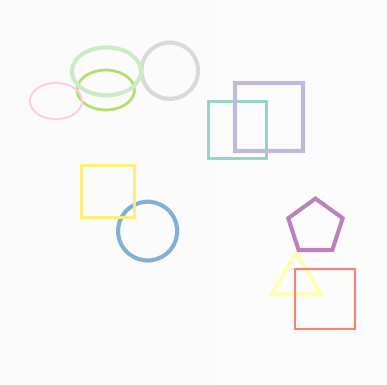[{"shape": "square", "thickness": 2, "radius": 0.37, "center": [0.611, 0.663]}, {"shape": "triangle", "thickness": 3, "radius": 0.36, "center": [0.765, 0.272]}, {"shape": "square", "thickness": 3, "radius": 0.44, "center": [0.694, 0.696]}, {"shape": "square", "thickness": 1.5, "radius": 0.39, "center": [0.839, 0.223]}, {"shape": "circle", "thickness": 3, "radius": 0.38, "center": [0.381, 0.4]}, {"shape": "oval", "thickness": 2, "radius": 0.37, "center": [0.273, 0.766]}, {"shape": "oval", "thickness": 1.5, "radius": 0.34, "center": [0.144, 0.738]}, {"shape": "circle", "thickness": 3, "radius": 0.37, "center": [0.438, 0.816]}, {"shape": "pentagon", "thickness": 3, "radius": 0.37, "center": [0.814, 0.41]}, {"shape": "oval", "thickness": 3, "radius": 0.45, "center": [0.275, 0.815]}, {"shape": "square", "thickness": 2, "radius": 0.34, "center": [0.277, 0.503]}]